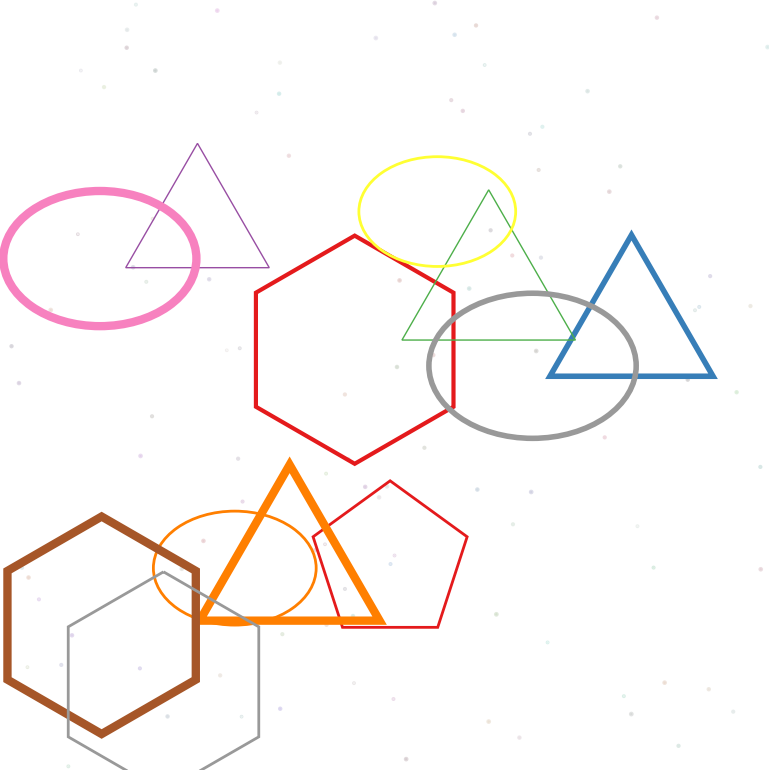[{"shape": "hexagon", "thickness": 1.5, "radius": 0.74, "center": [0.461, 0.546]}, {"shape": "pentagon", "thickness": 1, "radius": 0.53, "center": [0.507, 0.27]}, {"shape": "triangle", "thickness": 2, "radius": 0.61, "center": [0.82, 0.573]}, {"shape": "triangle", "thickness": 0.5, "radius": 0.65, "center": [0.635, 0.623]}, {"shape": "triangle", "thickness": 0.5, "radius": 0.54, "center": [0.256, 0.706]}, {"shape": "triangle", "thickness": 3, "radius": 0.67, "center": [0.376, 0.261]}, {"shape": "oval", "thickness": 1, "radius": 0.53, "center": [0.305, 0.262]}, {"shape": "oval", "thickness": 1, "radius": 0.51, "center": [0.568, 0.725]}, {"shape": "hexagon", "thickness": 3, "radius": 0.71, "center": [0.132, 0.188]}, {"shape": "oval", "thickness": 3, "radius": 0.63, "center": [0.13, 0.664]}, {"shape": "oval", "thickness": 2, "radius": 0.67, "center": [0.692, 0.525]}, {"shape": "hexagon", "thickness": 1, "radius": 0.71, "center": [0.212, 0.115]}]